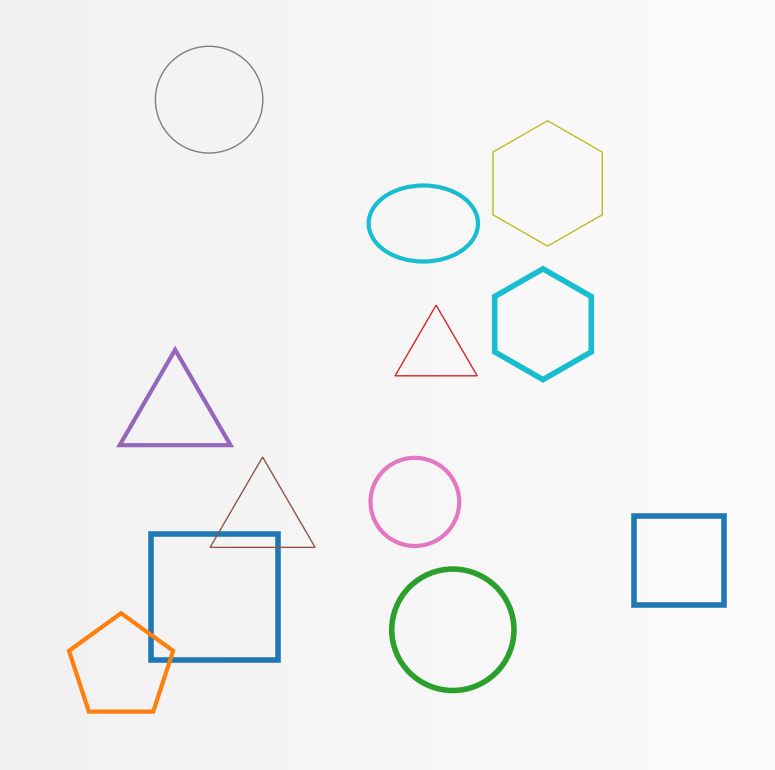[{"shape": "square", "thickness": 2, "radius": 0.41, "center": [0.277, 0.224]}, {"shape": "square", "thickness": 2, "radius": 0.29, "center": [0.876, 0.272]}, {"shape": "pentagon", "thickness": 1.5, "radius": 0.35, "center": [0.156, 0.133]}, {"shape": "circle", "thickness": 2, "radius": 0.39, "center": [0.584, 0.182]}, {"shape": "triangle", "thickness": 0.5, "radius": 0.31, "center": [0.563, 0.543]}, {"shape": "triangle", "thickness": 1.5, "radius": 0.41, "center": [0.226, 0.463]}, {"shape": "triangle", "thickness": 0.5, "radius": 0.39, "center": [0.339, 0.328]}, {"shape": "circle", "thickness": 1.5, "radius": 0.29, "center": [0.535, 0.348]}, {"shape": "circle", "thickness": 0.5, "radius": 0.35, "center": [0.27, 0.871]}, {"shape": "hexagon", "thickness": 0.5, "radius": 0.41, "center": [0.707, 0.762]}, {"shape": "oval", "thickness": 1.5, "radius": 0.35, "center": [0.546, 0.71]}, {"shape": "hexagon", "thickness": 2, "radius": 0.36, "center": [0.701, 0.579]}]